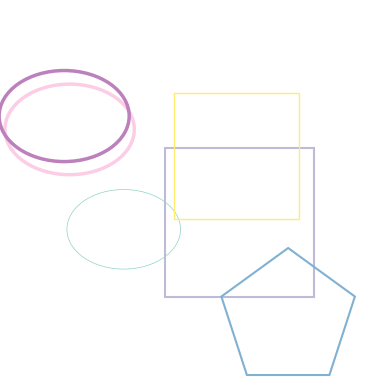[{"shape": "oval", "thickness": 0.5, "radius": 0.74, "center": [0.321, 0.404]}, {"shape": "square", "thickness": 1.5, "radius": 0.96, "center": [0.622, 0.421]}, {"shape": "pentagon", "thickness": 1.5, "radius": 0.91, "center": [0.748, 0.173]}, {"shape": "oval", "thickness": 2.5, "radius": 0.84, "center": [0.181, 0.664]}, {"shape": "oval", "thickness": 2.5, "radius": 0.84, "center": [0.167, 0.699]}, {"shape": "square", "thickness": 1, "radius": 0.82, "center": [0.614, 0.594]}]